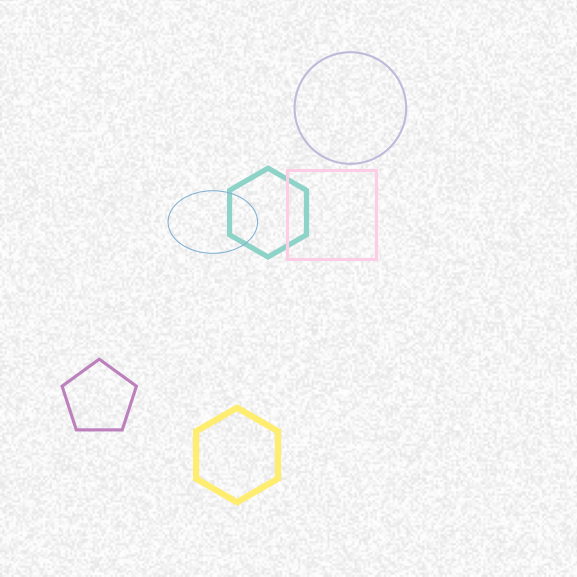[{"shape": "hexagon", "thickness": 2.5, "radius": 0.38, "center": [0.464, 0.631]}, {"shape": "circle", "thickness": 1, "radius": 0.48, "center": [0.607, 0.812]}, {"shape": "oval", "thickness": 0.5, "radius": 0.39, "center": [0.369, 0.615]}, {"shape": "square", "thickness": 1.5, "radius": 0.39, "center": [0.574, 0.628]}, {"shape": "pentagon", "thickness": 1.5, "radius": 0.34, "center": [0.172, 0.31]}, {"shape": "hexagon", "thickness": 3, "radius": 0.41, "center": [0.41, 0.211]}]